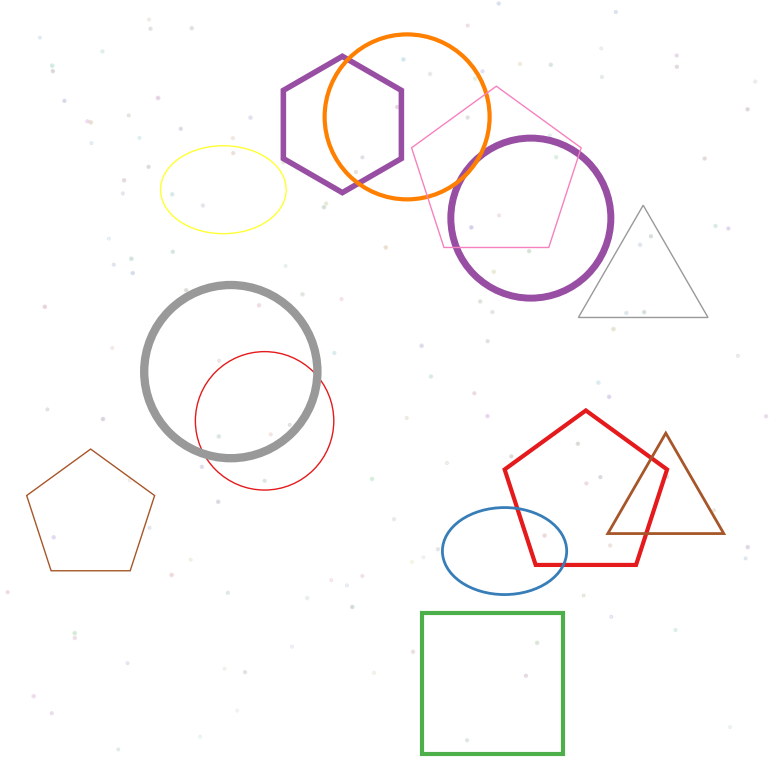[{"shape": "circle", "thickness": 0.5, "radius": 0.45, "center": [0.344, 0.453]}, {"shape": "pentagon", "thickness": 1.5, "radius": 0.55, "center": [0.761, 0.356]}, {"shape": "oval", "thickness": 1, "radius": 0.4, "center": [0.655, 0.284]}, {"shape": "square", "thickness": 1.5, "radius": 0.46, "center": [0.64, 0.112]}, {"shape": "hexagon", "thickness": 2, "radius": 0.44, "center": [0.445, 0.838]}, {"shape": "circle", "thickness": 2.5, "radius": 0.52, "center": [0.689, 0.717]}, {"shape": "circle", "thickness": 1.5, "radius": 0.54, "center": [0.529, 0.848]}, {"shape": "oval", "thickness": 0.5, "radius": 0.41, "center": [0.29, 0.754]}, {"shape": "pentagon", "thickness": 0.5, "radius": 0.44, "center": [0.118, 0.329]}, {"shape": "triangle", "thickness": 1, "radius": 0.43, "center": [0.865, 0.351]}, {"shape": "pentagon", "thickness": 0.5, "radius": 0.58, "center": [0.645, 0.772]}, {"shape": "circle", "thickness": 3, "radius": 0.56, "center": [0.3, 0.517]}, {"shape": "triangle", "thickness": 0.5, "radius": 0.49, "center": [0.835, 0.636]}]